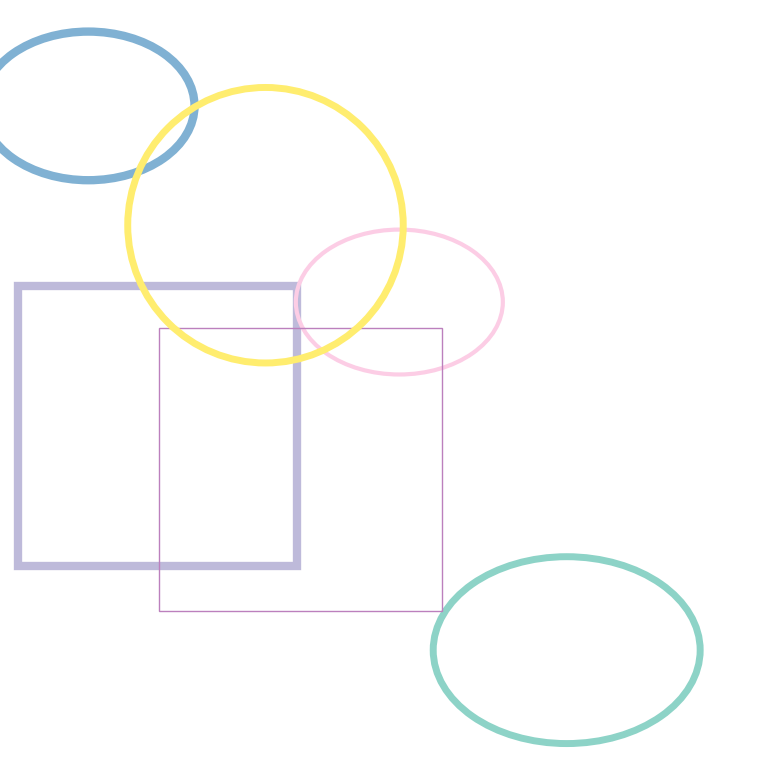[{"shape": "oval", "thickness": 2.5, "radius": 0.87, "center": [0.736, 0.156]}, {"shape": "square", "thickness": 3, "radius": 0.91, "center": [0.205, 0.447]}, {"shape": "oval", "thickness": 3, "radius": 0.69, "center": [0.115, 0.862]}, {"shape": "oval", "thickness": 1.5, "radius": 0.67, "center": [0.519, 0.608]}, {"shape": "square", "thickness": 0.5, "radius": 0.92, "center": [0.391, 0.39]}, {"shape": "circle", "thickness": 2.5, "radius": 0.89, "center": [0.345, 0.708]}]